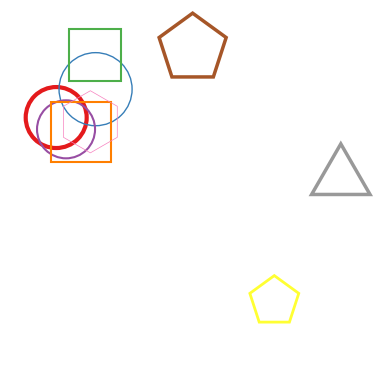[{"shape": "circle", "thickness": 3, "radius": 0.4, "center": [0.146, 0.695]}, {"shape": "circle", "thickness": 1, "radius": 0.47, "center": [0.248, 0.768]}, {"shape": "square", "thickness": 1.5, "radius": 0.33, "center": [0.247, 0.857]}, {"shape": "circle", "thickness": 1.5, "radius": 0.38, "center": [0.172, 0.664]}, {"shape": "square", "thickness": 1.5, "radius": 0.39, "center": [0.21, 0.657]}, {"shape": "pentagon", "thickness": 2, "radius": 0.33, "center": [0.713, 0.217]}, {"shape": "pentagon", "thickness": 2.5, "radius": 0.46, "center": [0.5, 0.874]}, {"shape": "hexagon", "thickness": 0.5, "radius": 0.4, "center": [0.235, 0.684]}, {"shape": "triangle", "thickness": 2.5, "radius": 0.44, "center": [0.885, 0.539]}]